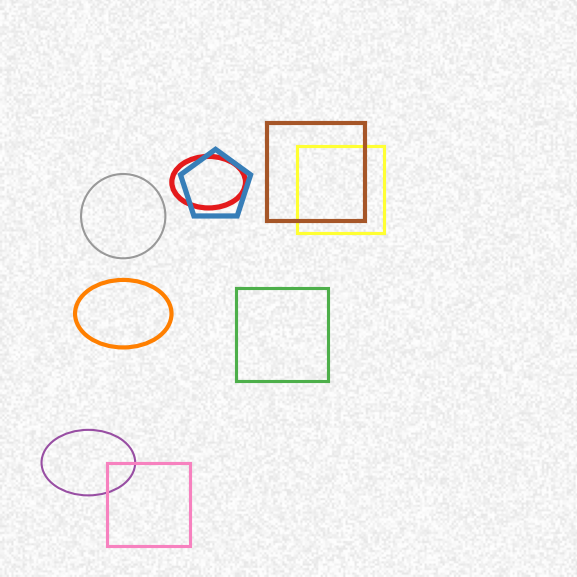[{"shape": "oval", "thickness": 2.5, "radius": 0.32, "center": [0.361, 0.684]}, {"shape": "pentagon", "thickness": 2.5, "radius": 0.32, "center": [0.373, 0.677]}, {"shape": "square", "thickness": 1.5, "radius": 0.4, "center": [0.488, 0.42]}, {"shape": "oval", "thickness": 1, "radius": 0.41, "center": [0.153, 0.198]}, {"shape": "oval", "thickness": 2, "radius": 0.42, "center": [0.213, 0.456]}, {"shape": "square", "thickness": 1.5, "radius": 0.38, "center": [0.59, 0.671]}, {"shape": "square", "thickness": 2, "radius": 0.43, "center": [0.547, 0.701]}, {"shape": "square", "thickness": 1.5, "radius": 0.36, "center": [0.258, 0.126]}, {"shape": "circle", "thickness": 1, "radius": 0.36, "center": [0.213, 0.625]}]